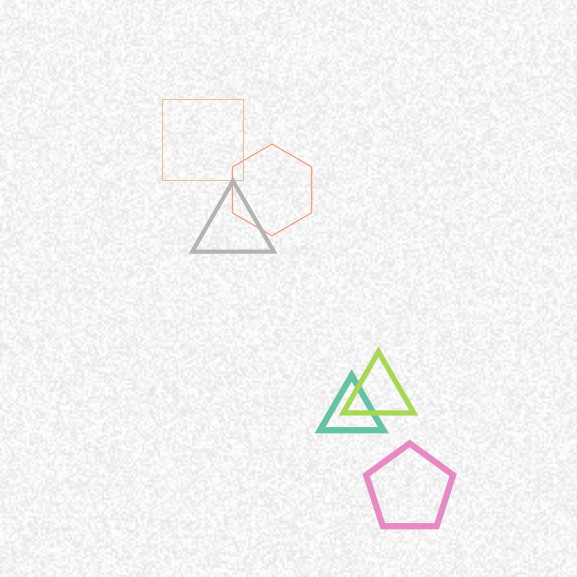[{"shape": "triangle", "thickness": 3, "radius": 0.32, "center": [0.609, 0.286]}, {"shape": "hexagon", "thickness": 0.5, "radius": 0.4, "center": [0.471, 0.67]}, {"shape": "pentagon", "thickness": 3, "radius": 0.4, "center": [0.709, 0.152]}, {"shape": "triangle", "thickness": 2.5, "radius": 0.35, "center": [0.655, 0.319]}, {"shape": "square", "thickness": 0.5, "radius": 0.35, "center": [0.35, 0.757]}, {"shape": "triangle", "thickness": 2, "radius": 0.41, "center": [0.404, 0.604]}]